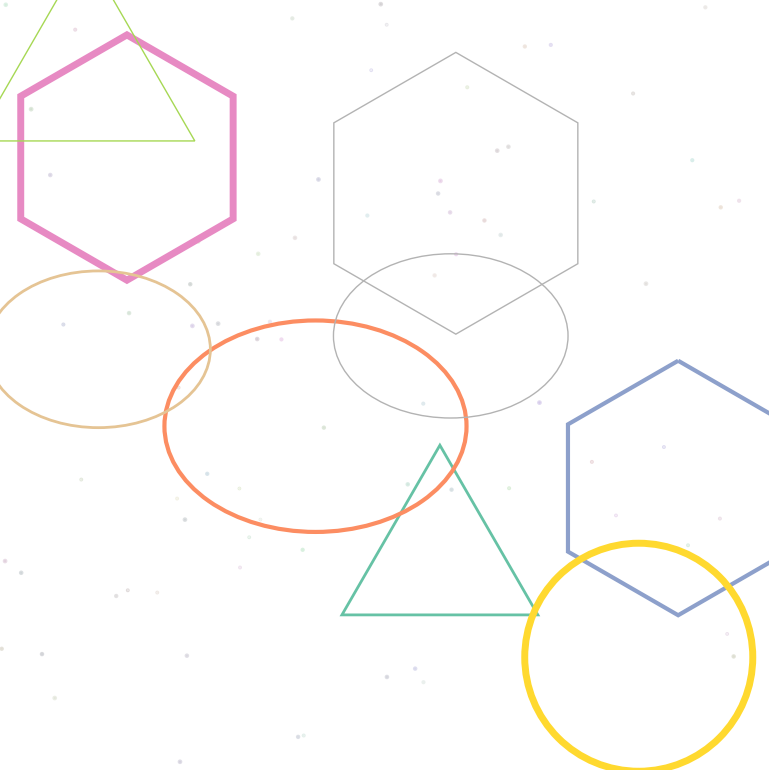[{"shape": "triangle", "thickness": 1, "radius": 0.73, "center": [0.571, 0.275]}, {"shape": "oval", "thickness": 1.5, "radius": 0.98, "center": [0.41, 0.446]}, {"shape": "hexagon", "thickness": 1.5, "radius": 0.83, "center": [0.881, 0.366]}, {"shape": "hexagon", "thickness": 2.5, "radius": 0.8, "center": [0.165, 0.795]}, {"shape": "triangle", "thickness": 0.5, "radius": 0.82, "center": [0.111, 0.899]}, {"shape": "circle", "thickness": 2.5, "radius": 0.74, "center": [0.83, 0.146]}, {"shape": "oval", "thickness": 1, "radius": 0.73, "center": [0.128, 0.546]}, {"shape": "hexagon", "thickness": 0.5, "radius": 0.91, "center": [0.592, 0.749]}, {"shape": "oval", "thickness": 0.5, "radius": 0.76, "center": [0.585, 0.564]}]